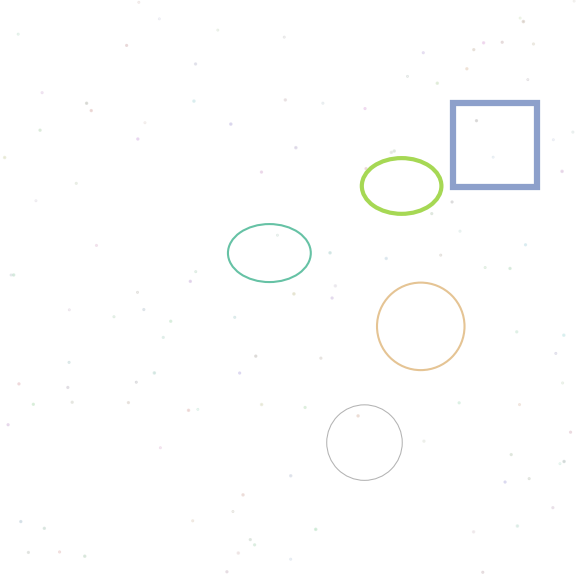[{"shape": "oval", "thickness": 1, "radius": 0.36, "center": [0.466, 0.561]}, {"shape": "square", "thickness": 3, "radius": 0.36, "center": [0.857, 0.748]}, {"shape": "oval", "thickness": 2, "radius": 0.34, "center": [0.695, 0.677]}, {"shape": "circle", "thickness": 1, "radius": 0.38, "center": [0.729, 0.434]}, {"shape": "circle", "thickness": 0.5, "radius": 0.33, "center": [0.631, 0.233]}]